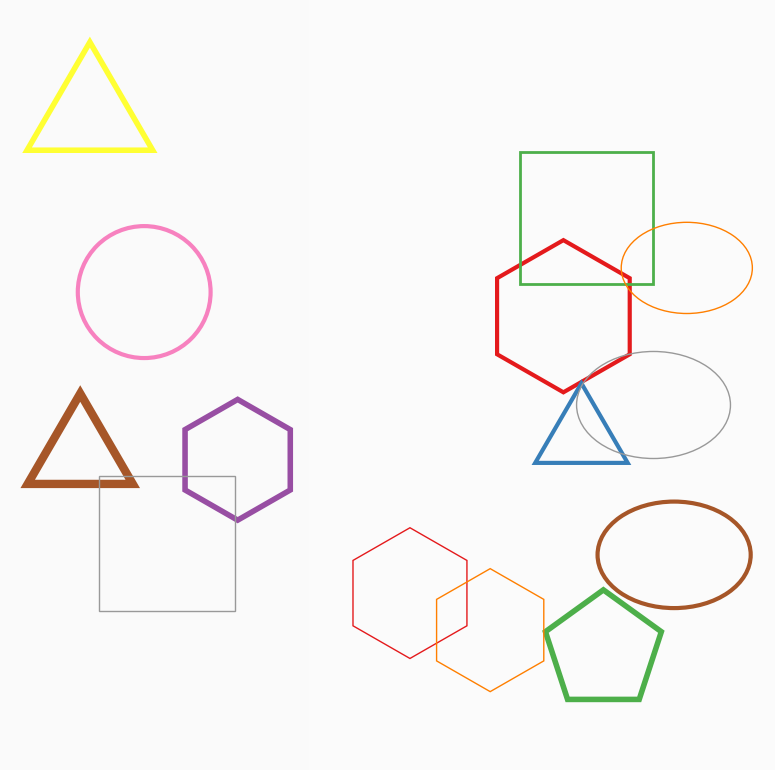[{"shape": "hexagon", "thickness": 0.5, "radius": 0.42, "center": [0.529, 0.23]}, {"shape": "hexagon", "thickness": 1.5, "radius": 0.49, "center": [0.727, 0.589]}, {"shape": "triangle", "thickness": 1.5, "radius": 0.34, "center": [0.75, 0.433]}, {"shape": "square", "thickness": 1, "radius": 0.43, "center": [0.757, 0.717]}, {"shape": "pentagon", "thickness": 2, "radius": 0.39, "center": [0.779, 0.155]}, {"shape": "hexagon", "thickness": 2, "radius": 0.39, "center": [0.307, 0.403]}, {"shape": "oval", "thickness": 0.5, "radius": 0.42, "center": [0.886, 0.652]}, {"shape": "hexagon", "thickness": 0.5, "radius": 0.4, "center": [0.633, 0.182]}, {"shape": "triangle", "thickness": 2, "radius": 0.47, "center": [0.116, 0.852]}, {"shape": "triangle", "thickness": 3, "radius": 0.39, "center": [0.104, 0.411]}, {"shape": "oval", "thickness": 1.5, "radius": 0.49, "center": [0.87, 0.279]}, {"shape": "circle", "thickness": 1.5, "radius": 0.43, "center": [0.186, 0.621]}, {"shape": "square", "thickness": 0.5, "radius": 0.44, "center": [0.216, 0.294]}, {"shape": "oval", "thickness": 0.5, "radius": 0.5, "center": [0.843, 0.474]}]